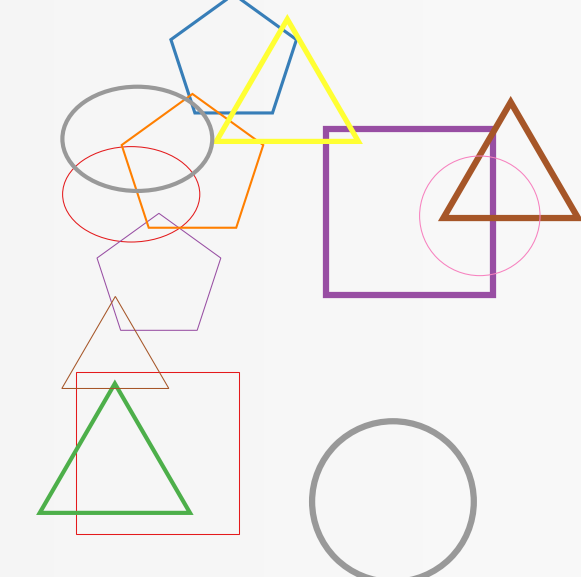[{"shape": "square", "thickness": 0.5, "radius": 0.7, "center": [0.271, 0.215]}, {"shape": "oval", "thickness": 0.5, "radius": 0.59, "center": [0.226, 0.663]}, {"shape": "pentagon", "thickness": 1.5, "radius": 0.57, "center": [0.402, 0.895]}, {"shape": "triangle", "thickness": 2, "radius": 0.75, "center": [0.198, 0.186]}, {"shape": "square", "thickness": 3, "radius": 0.72, "center": [0.705, 0.632]}, {"shape": "pentagon", "thickness": 0.5, "radius": 0.56, "center": [0.273, 0.518]}, {"shape": "pentagon", "thickness": 1, "radius": 0.64, "center": [0.331, 0.708]}, {"shape": "triangle", "thickness": 2.5, "radius": 0.71, "center": [0.494, 0.825]}, {"shape": "triangle", "thickness": 3, "radius": 0.67, "center": [0.879, 0.688]}, {"shape": "triangle", "thickness": 0.5, "radius": 0.53, "center": [0.198, 0.38]}, {"shape": "circle", "thickness": 0.5, "radius": 0.52, "center": [0.825, 0.625]}, {"shape": "circle", "thickness": 3, "radius": 0.7, "center": [0.676, 0.131]}, {"shape": "oval", "thickness": 2, "radius": 0.64, "center": [0.236, 0.759]}]